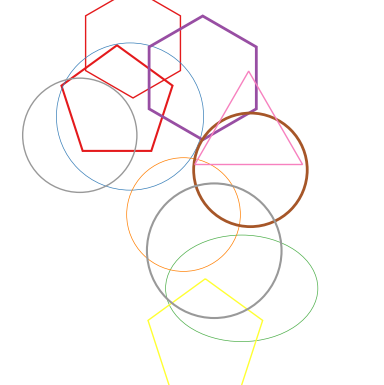[{"shape": "pentagon", "thickness": 1.5, "radius": 0.76, "center": [0.304, 0.731]}, {"shape": "hexagon", "thickness": 1, "radius": 0.71, "center": [0.346, 0.888]}, {"shape": "circle", "thickness": 0.5, "radius": 0.96, "center": [0.338, 0.697]}, {"shape": "oval", "thickness": 0.5, "radius": 0.99, "center": [0.628, 0.251]}, {"shape": "hexagon", "thickness": 2, "radius": 0.8, "center": [0.527, 0.798]}, {"shape": "circle", "thickness": 0.5, "radius": 0.74, "center": [0.477, 0.443]}, {"shape": "pentagon", "thickness": 1, "radius": 0.78, "center": [0.533, 0.119]}, {"shape": "circle", "thickness": 2, "radius": 0.74, "center": [0.65, 0.559]}, {"shape": "triangle", "thickness": 1, "radius": 0.81, "center": [0.646, 0.654]}, {"shape": "circle", "thickness": 1, "radius": 0.74, "center": [0.207, 0.649]}, {"shape": "circle", "thickness": 1.5, "radius": 0.87, "center": [0.556, 0.349]}]